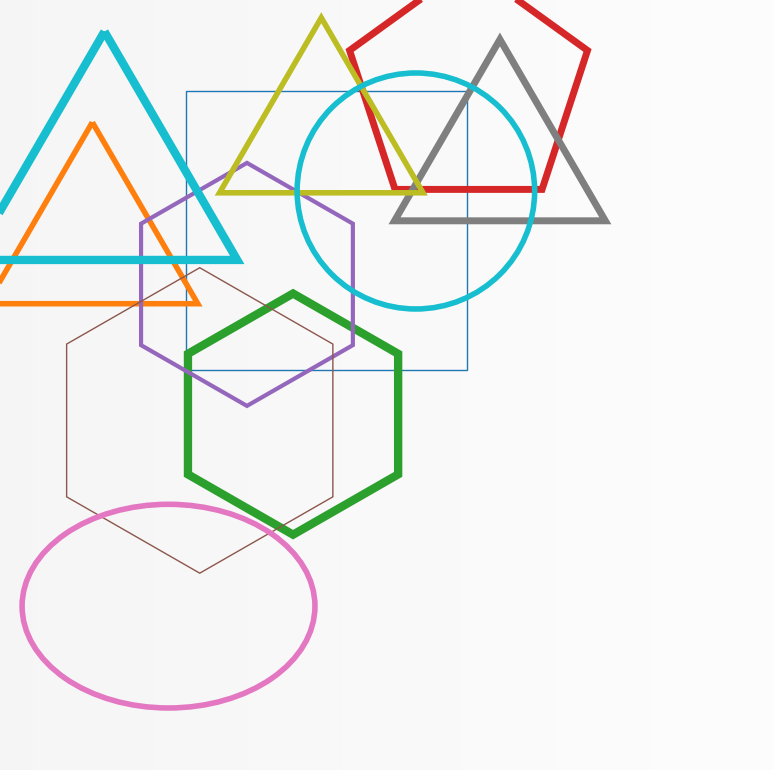[{"shape": "square", "thickness": 0.5, "radius": 0.91, "center": [0.422, 0.701]}, {"shape": "triangle", "thickness": 2, "radius": 0.79, "center": [0.119, 0.684]}, {"shape": "hexagon", "thickness": 3, "radius": 0.78, "center": [0.378, 0.462]}, {"shape": "pentagon", "thickness": 2.5, "radius": 0.81, "center": [0.605, 0.885]}, {"shape": "hexagon", "thickness": 1.5, "radius": 0.79, "center": [0.319, 0.631]}, {"shape": "hexagon", "thickness": 0.5, "radius": 0.99, "center": [0.258, 0.454]}, {"shape": "oval", "thickness": 2, "radius": 0.94, "center": [0.217, 0.213]}, {"shape": "triangle", "thickness": 2.5, "radius": 0.79, "center": [0.645, 0.792]}, {"shape": "triangle", "thickness": 2, "radius": 0.76, "center": [0.415, 0.825]}, {"shape": "triangle", "thickness": 3, "radius": 0.99, "center": [0.135, 0.761]}, {"shape": "circle", "thickness": 2, "radius": 0.77, "center": [0.537, 0.752]}]